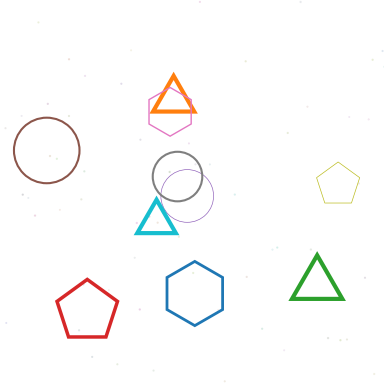[{"shape": "hexagon", "thickness": 2, "radius": 0.42, "center": [0.506, 0.238]}, {"shape": "triangle", "thickness": 3, "radius": 0.31, "center": [0.451, 0.741]}, {"shape": "triangle", "thickness": 3, "radius": 0.38, "center": [0.824, 0.261]}, {"shape": "pentagon", "thickness": 2.5, "radius": 0.41, "center": [0.227, 0.192]}, {"shape": "circle", "thickness": 0.5, "radius": 0.34, "center": [0.486, 0.491]}, {"shape": "circle", "thickness": 1.5, "radius": 0.43, "center": [0.121, 0.609]}, {"shape": "hexagon", "thickness": 1, "radius": 0.32, "center": [0.442, 0.71]}, {"shape": "circle", "thickness": 1.5, "radius": 0.32, "center": [0.461, 0.541]}, {"shape": "pentagon", "thickness": 0.5, "radius": 0.29, "center": [0.878, 0.52]}, {"shape": "triangle", "thickness": 3, "radius": 0.29, "center": [0.407, 0.423]}]